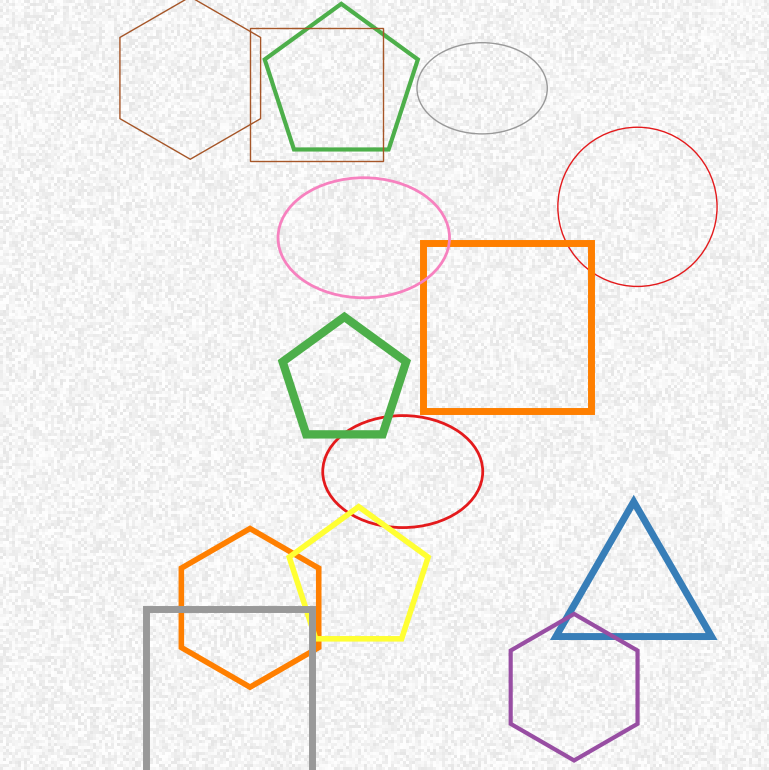[{"shape": "oval", "thickness": 1, "radius": 0.52, "center": [0.523, 0.388]}, {"shape": "circle", "thickness": 0.5, "radius": 0.52, "center": [0.828, 0.731]}, {"shape": "triangle", "thickness": 2.5, "radius": 0.58, "center": [0.823, 0.232]}, {"shape": "pentagon", "thickness": 3, "radius": 0.42, "center": [0.447, 0.504]}, {"shape": "pentagon", "thickness": 1.5, "radius": 0.52, "center": [0.443, 0.89]}, {"shape": "hexagon", "thickness": 1.5, "radius": 0.48, "center": [0.746, 0.108]}, {"shape": "hexagon", "thickness": 2, "radius": 0.52, "center": [0.325, 0.211]}, {"shape": "square", "thickness": 2.5, "radius": 0.54, "center": [0.659, 0.576]}, {"shape": "pentagon", "thickness": 2, "radius": 0.47, "center": [0.466, 0.247]}, {"shape": "hexagon", "thickness": 0.5, "radius": 0.53, "center": [0.247, 0.899]}, {"shape": "square", "thickness": 0.5, "radius": 0.43, "center": [0.411, 0.877]}, {"shape": "oval", "thickness": 1, "radius": 0.56, "center": [0.472, 0.691]}, {"shape": "square", "thickness": 2.5, "radius": 0.54, "center": [0.298, 0.101]}, {"shape": "oval", "thickness": 0.5, "radius": 0.42, "center": [0.626, 0.885]}]